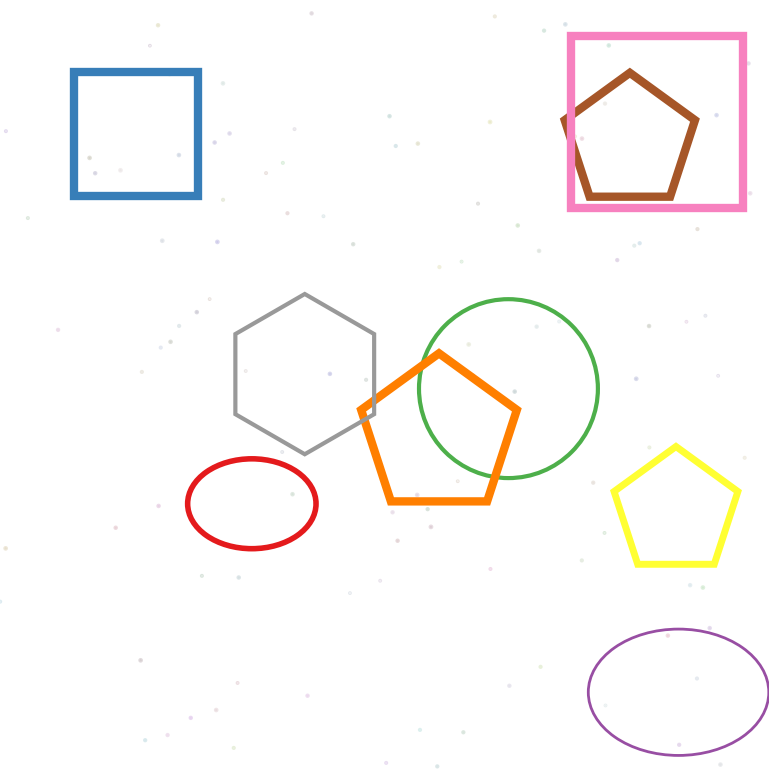[{"shape": "oval", "thickness": 2, "radius": 0.42, "center": [0.327, 0.346]}, {"shape": "square", "thickness": 3, "radius": 0.4, "center": [0.176, 0.826]}, {"shape": "circle", "thickness": 1.5, "radius": 0.58, "center": [0.66, 0.495]}, {"shape": "oval", "thickness": 1, "radius": 0.59, "center": [0.881, 0.101]}, {"shape": "pentagon", "thickness": 3, "radius": 0.53, "center": [0.57, 0.435]}, {"shape": "pentagon", "thickness": 2.5, "radius": 0.42, "center": [0.878, 0.336]}, {"shape": "pentagon", "thickness": 3, "radius": 0.44, "center": [0.818, 0.816]}, {"shape": "square", "thickness": 3, "radius": 0.56, "center": [0.854, 0.841]}, {"shape": "hexagon", "thickness": 1.5, "radius": 0.52, "center": [0.396, 0.514]}]